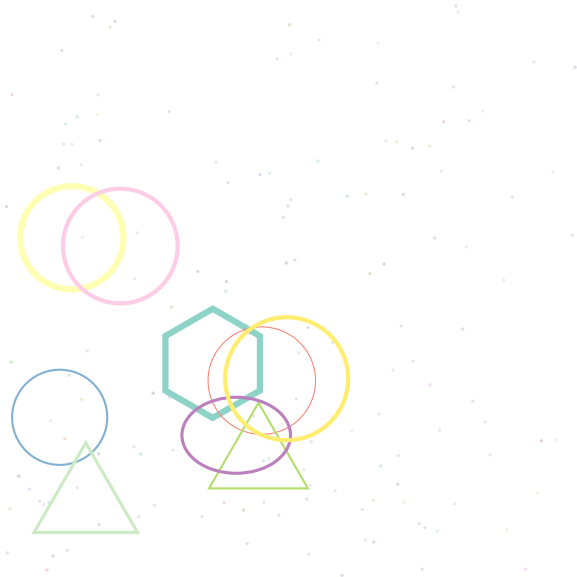[{"shape": "hexagon", "thickness": 3, "radius": 0.47, "center": [0.368, 0.37]}, {"shape": "circle", "thickness": 3, "radius": 0.45, "center": [0.124, 0.587]}, {"shape": "circle", "thickness": 0.5, "radius": 0.47, "center": [0.453, 0.34]}, {"shape": "circle", "thickness": 1, "radius": 0.41, "center": [0.103, 0.277]}, {"shape": "triangle", "thickness": 1, "radius": 0.49, "center": [0.448, 0.203]}, {"shape": "circle", "thickness": 2, "radius": 0.5, "center": [0.208, 0.573]}, {"shape": "oval", "thickness": 1.5, "radius": 0.47, "center": [0.409, 0.245]}, {"shape": "triangle", "thickness": 1.5, "radius": 0.52, "center": [0.148, 0.129]}, {"shape": "circle", "thickness": 2, "radius": 0.53, "center": [0.496, 0.343]}]